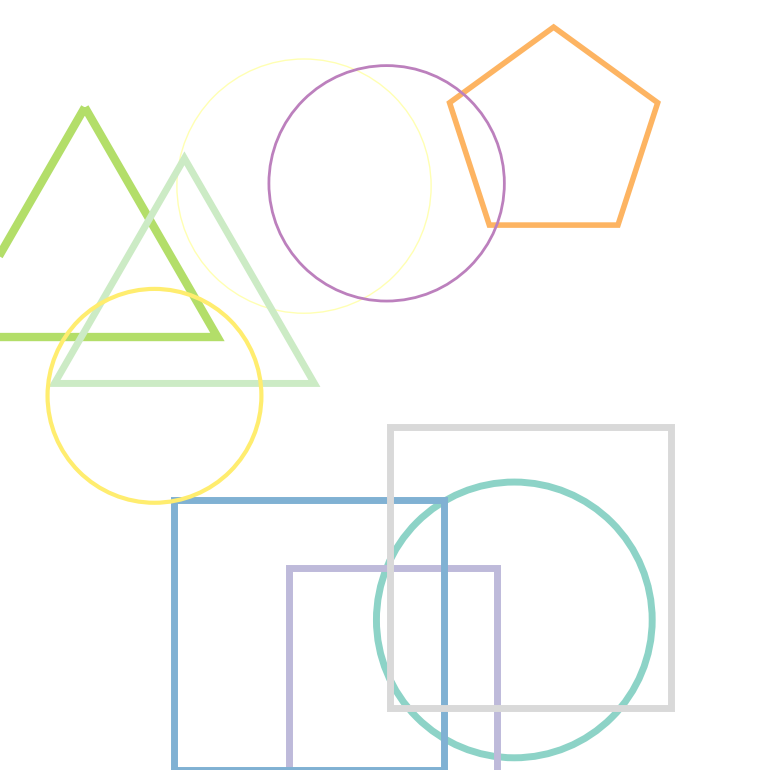[{"shape": "circle", "thickness": 2.5, "radius": 0.9, "center": [0.668, 0.195]}, {"shape": "circle", "thickness": 0.5, "radius": 0.83, "center": [0.395, 0.758]}, {"shape": "square", "thickness": 2.5, "radius": 0.68, "center": [0.511, 0.126]}, {"shape": "square", "thickness": 2.5, "radius": 0.88, "center": [0.401, 0.175]}, {"shape": "pentagon", "thickness": 2, "radius": 0.71, "center": [0.719, 0.823]}, {"shape": "triangle", "thickness": 3, "radius": 0.99, "center": [0.11, 0.662]}, {"shape": "square", "thickness": 2.5, "radius": 0.91, "center": [0.689, 0.263]}, {"shape": "circle", "thickness": 1, "radius": 0.76, "center": [0.502, 0.762]}, {"shape": "triangle", "thickness": 2.5, "radius": 0.97, "center": [0.24, 0.599]}, {"shape": "circle", "thickness": 1.5, "radius": 0.69, "center": [0.201, 0.486]}]